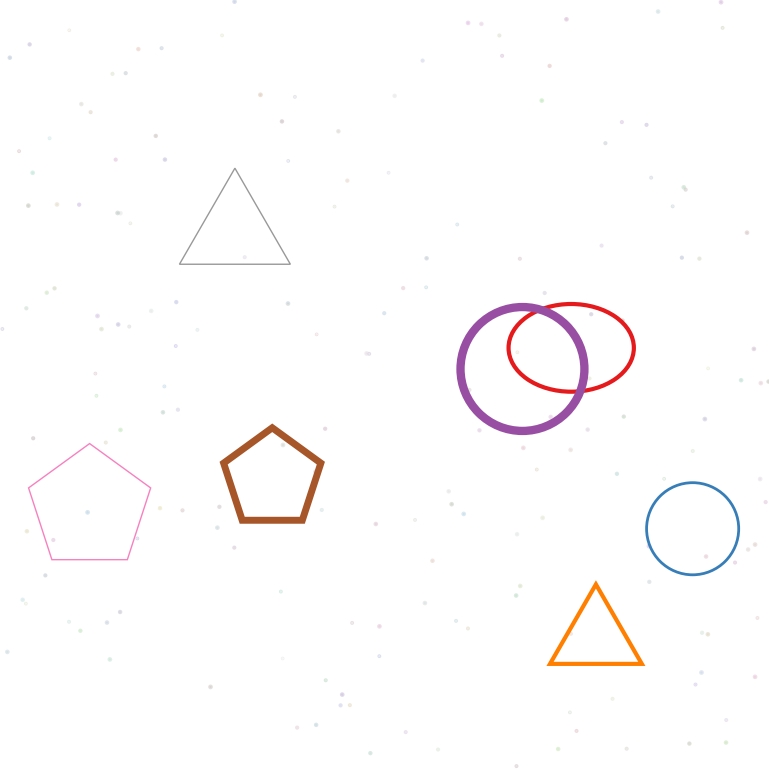[{"shape": "oval", "thickness": 1.5, "radius": 0.41, "center": [0.742, 0.548]}, {"shape": "circle", "thickness": 1, "radius": 0.3, "center": [0.9, 0.313]}, {"shape": "circle", "thickness": 3, "radius": 0.4, "center": [0.679, 0.521]}, {"shape": "triangle", "thickness": 1.5, "radius": 0.34, "center": [0.774, 0.172]}, {"shape": "pentagon", "thickness": 2.5, "radius": 0.33, "center": [0.354, 0.378]}, {"shape": "pentagon", "thickness": 0.5, "radius": 0.42, "center": [0.116, 0.341]}, {"shape": "triangle", "thickness": 0.5, "radius": 0.42, "center": [0.305, 0.698]}]